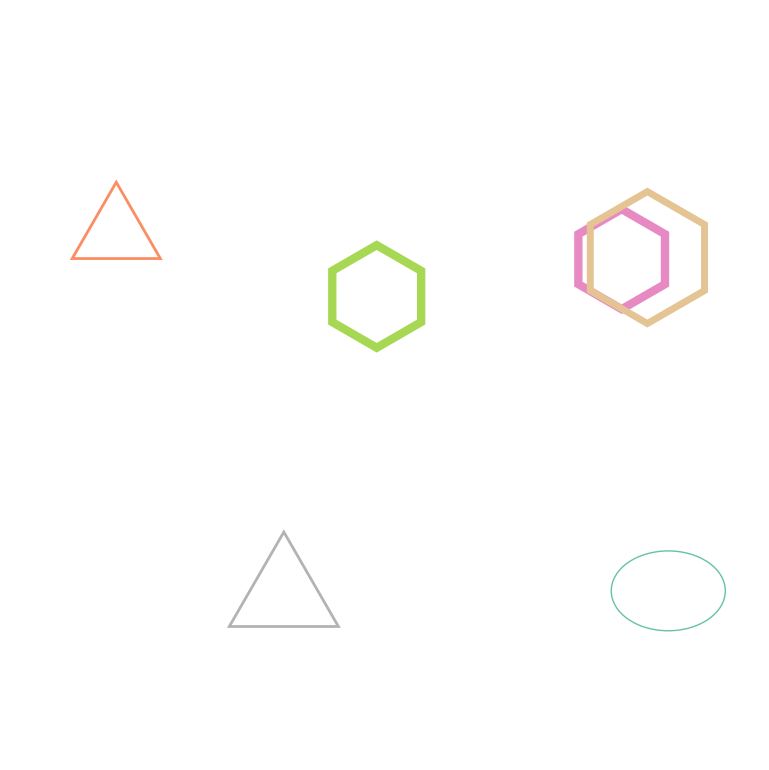[{"shape": "oval", "thickness": 0.5, "radius": 0.37, "center": [0.868, 0.233]}, {"shape": "triangle", "thickness": 1, "radius": 0.33, "center": [0.151, 0.697]}, {"shape": "hexagon", "thickness": 3, "radius": 0.32, "center": [0.807, 0.663]}, {"shape": "hexagon", "thickness": 3, "radius": 0.33, "center": [0.489, 0.615]}, {"shape": "hexagon", "thickness": 2.5, "radius": 0.43, "center": [0.841, 0.665]}, {"shape": "triangle", "thickness": 1, "radius": 0.41, "center": [0.369, 0.227]}]